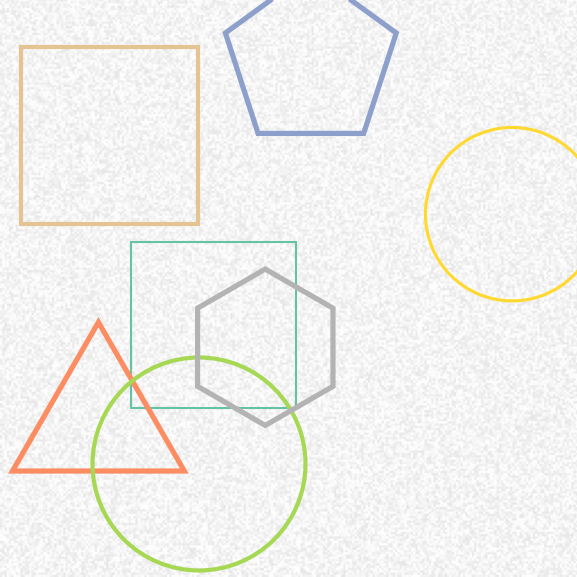[{"shape": "square", "thickness": 1, "radius": 0.72, "center": [0.37, 0.437]}, {"shape": "triangle", "thickness": 2.5, "radius": 0.86, "center": [0.17, 0.269]}, {"shape": "pentagon", "thickness": 2.5, "radius": 0.78, "center": [0.538, 0.894]}, {"shape": "circle", "thickness": 2, "radius": 0.92, "center": [0.345, 0.196]}, {"shape": "circle", "thickness": 1.5, "radius": 0.75, "center": [0.887, 0.628]}, {"shape": "square", "thickness": 2, "radius": 0.77, "center": [0.19, 0.764]}, {"shape": "hexagon", "thickness": 2.5, "radius": 0.68, "center": [0.459, 0.398]}]